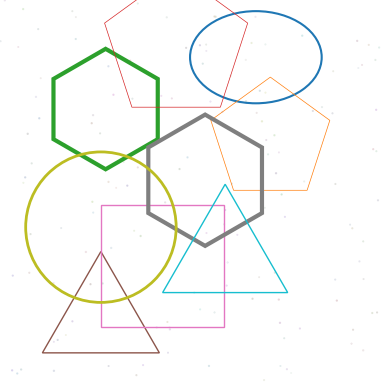[{"shape": "oval", "thickness": 1.5, "radius": 0.85, "center": [0.665, 0.851]}, {"shape": "pentagon", "thickness": 0.5, "radius": 0.81, "center": [0.702, 0.637]}, {"shape": "hexagon", "thickness": 3, "radius": 0.78, "center": [0.274, 0.717]}, {"shape": "pentagon", "thickness": 0.5, "radius": 0.98, "center": [0.457, 0.88]}, {"shape": "triangle", "thickness": 1, "radius": 0.88, "center": [0.262, 0.171]}, {"shape": "square", "thickness": 1, "radius": 0.79, "center": [0.422, 0.308]}, {"shape": "hexagon", "thickness": 3, "radius": 0.85, "center": [0.533, 0.532]}, {"shape": "circle", "thickness": 2, "radius": 0.98, "center": [0.262, 0.41]}, {"shape": "triangle", "thickness": 1, "radius": 0.94, "center": [0.585, 0.334]}]